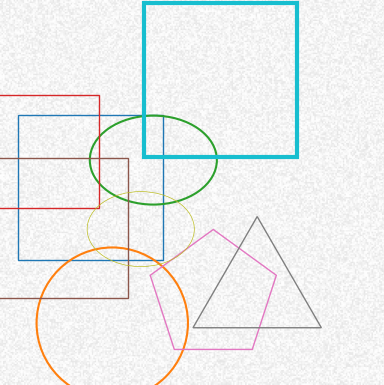[{"shape": "square", "thickness": 1, "radius": 0.94, "center": [0.234, 0.513]}, {"shape": "circle", "thickness": 1.5, "radius": 0.98, "center": [0.292, 0.161]}, {"shape": "oval", "thickness": 1.5, "radius": 0.83, "center": [0.398, 0.584]}, {"shape": "square", "thickness": 1, "radius": 0.73, "center": [0.11, 0.607]}, {"shape": "square", "thickness": 1, "radius": 0.91, "center": [0.15, 0.408]}, {"shape": "pentagon", "thickness": 1, "radius": 0.86, "center": [0.554, 0.232]}, {"shape": "triangle", "thickness": 1, "radius": 0.96, "center": [0.668, 0.245]}, {"shape": "oval", "thickness": 0.5, "radius": 0.7, "center": [0.366, 0.405]}, {"shape": "square", "thickness": 3, "radius": 1.0, "center": [0.573, 0.792]}]